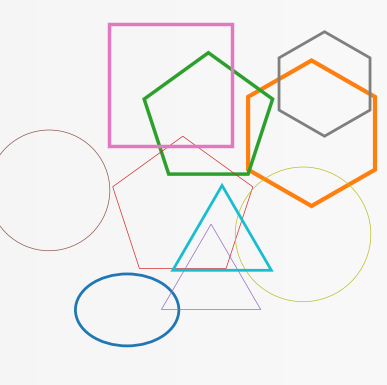[{"shape": "oval", "thickness": 2, "radius": 0.67, "center": [0.328, 0.195]}, {"shape": "hexagon", "thickness": 3, "radius": 0.95, "center": [0.804, 0.654]}, {"shape": "pentagon", "thickness": 2.5, "radius": 0.87, "center": [0.538, 0.689]}, {"shape": "pentagon", "thickness": 0.5, "radius": 0.95, "center": [0.472, 0.456]}, {"shape": "triangle", "thickness": 0.5, "radius": 0.74, "center": [0.545, 0.27]}, {"shape": "circle", "thickness": 0.5, "radius": 0.78, "center": [0.127, 0.506]}, {"shape": "square", "thickness": 2.5, "radius": 0.79, "center": [0.44, 0.78]}, {"shape": "hexagon", "thickness": 2, "radius": 0.68, "center": [0.838, 0.782]}, {"shape": "circle", "thickness": 0.5, "radius": 0.87, "center": [0.782, 0.391]}, {"shape": "triangle", "thickness": 2, "radius": 0.73, "center": [0.573, 0.371]}]